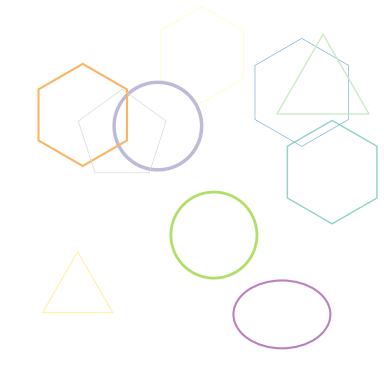[{"shape": "hexagon", "thickness": 1, "radius": 0.67, "center": [0.863, 0.553]}, {"shape": "hexagon", "thickness": 0.5, "radius": 0.62, "center": [0.524, 0.858]}, {"shape": "circle", "thickness": 2.5, "radius": 0.57, "center": [0.41, 0.673]}, {"shape": "hexagon", "thickness": 0.5, "radius": 0.7, "center": [0.784, 0.76]}, {"shape": "hexagon", "thickness": 1.5, "radius": 0.66, "center": [0.215, 0.701]}, {"shape": "circle", "thickness": 2, "radius": 0.56, "center": [0.556, 0.389]}, {"shape": "pentagon", "thickness": 0.5, "radius": 0.6, "center": [0.317, 0.648]}, {"shape": "oval", "thickness": 1.5, "radius": 0.63, "center": [0.732, 0.183]}, {"shape": "triangle", "thickness": 1, "radius": 0.69, "center": [0.839, 0.773]}, {"shape": "triangle", "thickness": 0.5, "radius": 0.53, "center": [0.202, 0.241]}]